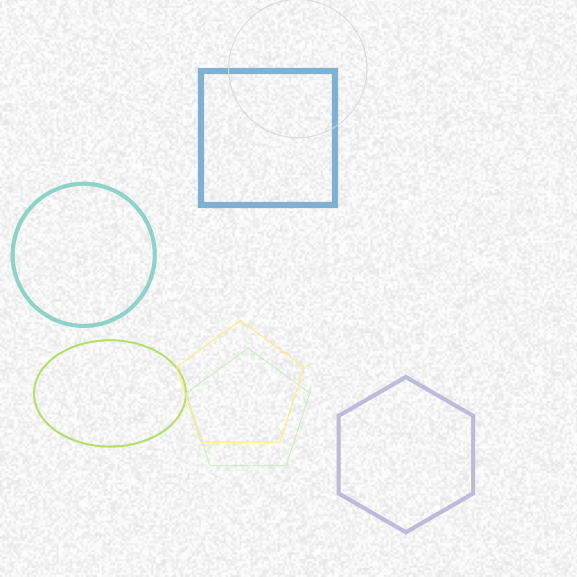[{"shape": "circle", "thickness": 2, "radius": 0.62, "center": [0.145, 0.558]}, {"shape": "hexagon", "thickness": 2, "radius": 0.67, "center": [0.703, 0.212]}, {"shape": "square", "thickness": 3, "radius": 0.58, "center": [0.463, 0.76]}, {"shape": "oval", "thickness": 1, "radius": 0.66, "center": [0.19, 0.318]}, {"shape": "circle", "thickness": 0.5, "radius": 0.6, "center": [0.516, 0.88]}, {"shape": "pentagon", "thickness": 0.5, "radius": 0.56, "center": [0.429, 0.284]}, {"shape": "pentagon", "thickness": 0.5, "radius": 0.58, "center": [0.416, 0.328]}]